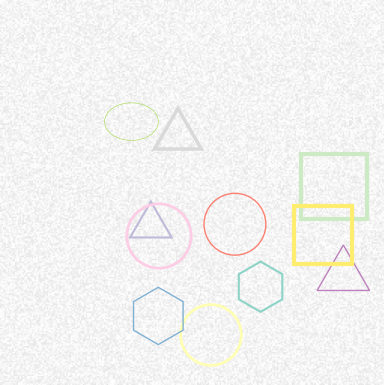[{"shape": "hexagon", "thickness": 1.5, "radius": 0.33, "center": [0.677, 0.255]}, {"shape": "circle", "thickness": 2, "radius": 0.39, "center": [0.548, 0.13]}, {"shape": "triangle", "thickness": 1.5, "radius": 0.31, "center": [0.392, 0.414]}, {"shape": "circle", "thickness": 1, "radius": 0.4, "center": [0.61, 0.418]}, {"shape": "hexagon", "thickness": 1, "radius": 0.37, "center": [0.411, 0.179]}, {"shape": "oval", "thickness": 0.5, "radius": 0.35, "center": [0.341, 0.684]}, {"shape": "circle", "thickness": 2, "radius": 0.42, "center": [0.413, 0.387]}, {"shape": "triangle", "thickness": 2.5, "radius": 0.35, "center": [0.462, 0.648]}, {"shape": "triangle", "thickness": 1, "radius": 0.39, "center": [0.892, 0.285]}, {"shape": "square", "thickness": 3, "radius": 0.43, "center": [0.868, 0.516]}, {"shape": "square", "thickness": 3, "radius": 0.38, "center": [0.839, 0.389]}]